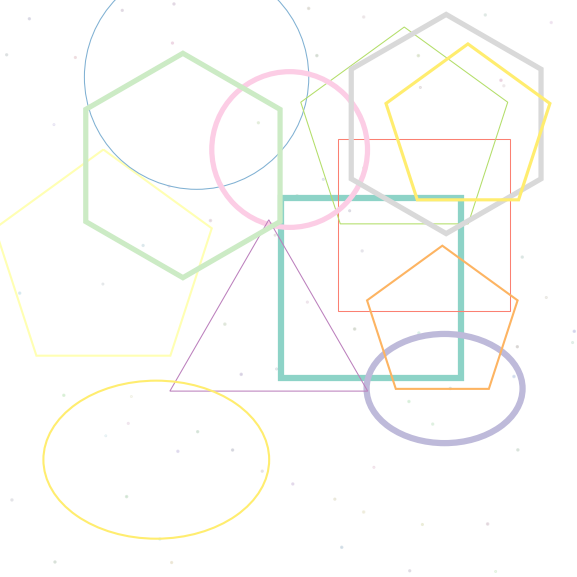[{"shape": "square", "thickness": 3, "radius": 0.78, "center": [0.643, 0.501]}, {"shape": "pentagon", "thickness": 1, "radius": 0.99, "center": [0.179, 0.543]}, {"shape": "oval", "thickness": 3, "radius": 0.68, "center": [0.77, 0.326]}, {"shape": "square", "thickness": 0.5, "radius": 0.74, "center": [0.734, 0.609]}, {"shape": "circle", "thickness": 0.5, "radius": 0.97, "center": [0.34, 0.866]}, {"shape": "pentagon", "thickness": 1, "radius": 0.69, "center": [0.766, 0.437]}, {"shape": "pentagon", "thickness": 0.5, "radius": 0.94, "center": [0.7, 0.764]}, {"shape": "circle", "thickness": 2.5, "radius": 0.67, "center": [0.502, 0.74]}, {"shape": "hexagon", "thickness": 2.5, "radius": 0.95, "center": [0.773, 0.784]}, {"shape": "triangle", "thickness": 0.5, "radius": 0.99, "center": [0.465, 0.421]}, {"shape": "hexagon", "thickness": 2.5, "radius": 0.97, "center": [0.317, 0.713]}, {"shape": "pentagon", "thickness": 1.5, "radius": 0.75, "center": [0.81, 0.774]}, {"shape": "oval", "thickness": 1, "radius": 0.98, "center": [0.271, 0.203]}]